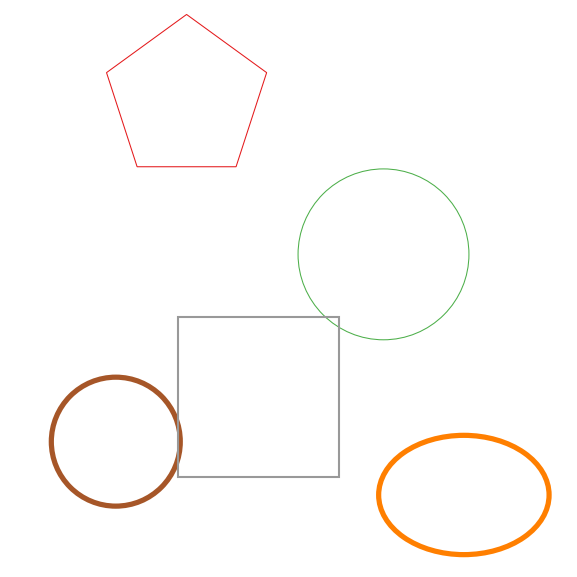[{"shape": "pentagon", "thickness": 0.5, "radius": 0.73, "center": [0.323, 0.828]}, {"shape": "circle", "thickness": 0.5, "radius": 0.74, "center": [0.664, 0.559]}, {"shape": "oval", "thickness": 2.5, "radius": 0.74, "center": [0.803, 0.142]}, {"shape": "circle", "thickness": 2.5, "radius": 0.56, "center": [0.201, 0.234]}, {"shape": "square", "thickness": 1, "radius": 0.7, "center": [0.448, 0.312]}]